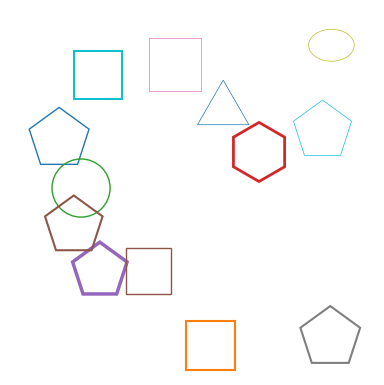[{"shape": "triangle", "thickness": 0.5, "radius": 0.39, "center": [0.58, 0.715]}, {"shape": "pentagon", "thickness": 1, "radius": 0.41, "center": [0.154, 0.639]}, {"shape": "square", "thickness": 1.5, "radius": 0.32, "center": [0.547, 0.102]}, {"shape": "circle", "thickness": 1, "radius": 0.38, "center": [0.211, 0.512]}, {"shape": "hexagon", "thickness": 2, "radius": 0.38, "center": [0.673, 0.605]}, {"shape": "pentagon", "thickness": 2.5, "radius": 0.37, "center": [0.259, 0.297]}, {"shape": "pentagon", "thickness": 1.5, "radius": 0.39, "center": [0.192, 0.414]}, {"shape": "square", "thickness": 1, "radius": 0.29, "center": [0.386, 0.296]}, {"shape": "square", "thickness": 0.5, "radius": 0.34, "center": [0.454, 0.833]}, {"shape": "pentagon", "thickness": 1.5, "radius": 0.41, "center": [0.858, 0.123]}, {"shape": "oval", "thickness": 0.5, "radius": 0.3, "center": [0.861, 0.882]}, {"shape": "pentagon", "thickness": 0.5, "radius": 0.4, "center": [0.838, 0.661]}, {"shape": "square", "thickness": 1.5, "radius": 0.31, "center": [0.254, 0.805]}]